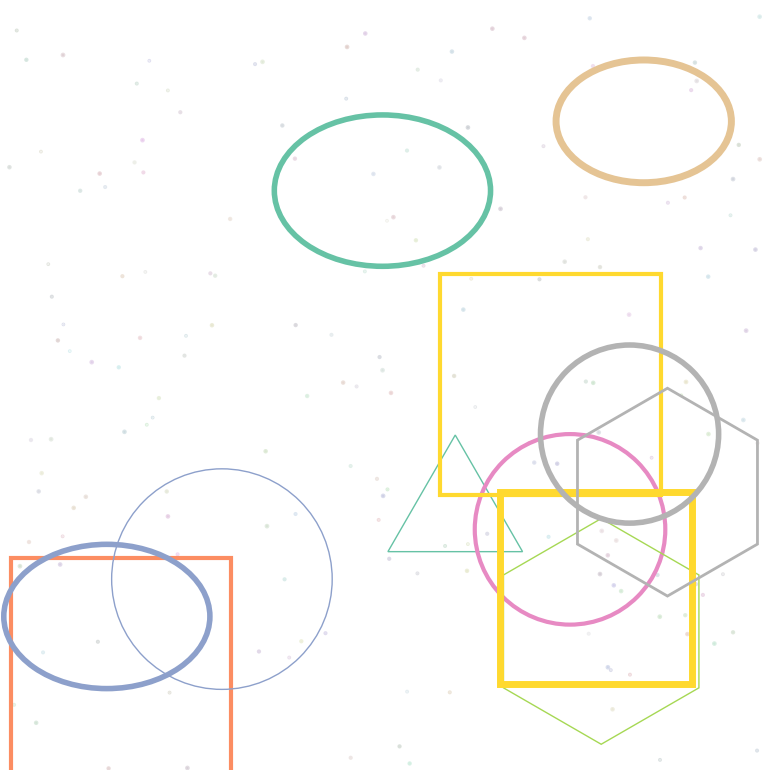[{"shape": "triangle", "thickness": 0.5, "radius": 0.5, "center": [0.591, 0.334]}, {"shape": "oval", "thickness": 2, "radius": 0.7, "center": [0.497, 0.752]}, {"shape": "square", "thickness": 1.5, "radius": 0.72, "center": [0.157, 0.133]}, {"shape": "circle", "thickness": 0.5, "radius": 0.72, "center": [0.288, 0.248]}, {"shape": "oval", "thickness": 2, "radius": 0.67, "center": [0.139, 0.199]}, {"shape": "circle", "thickness": 1.5, "radius": 0.62, "center": [0.74, 0.313]}, {"shape": "hexagon", "thickness": 0.5, "radius": 0.73, "center": [0.781, 0.18]}, {"shape": "square", "thickness": 2.5, "radius": 0.62, "center": [0.774, 0.237]}, {"shape": "square", "thickness": 1.5, "radius": 0.72, "center": [0.715, 0.5]}, {"shape": "oval", "thickness": 2.5, "radius": 0.57, "center": [0.836, 0.842]}, {"shape": "circle", "thickness": 2, "radius": 0.58, "center": [0.818, 0.436]}, {"shape": "hexagon", "thickness": 1, "radius": 0.67, "center": [0.867, 0.361]}]